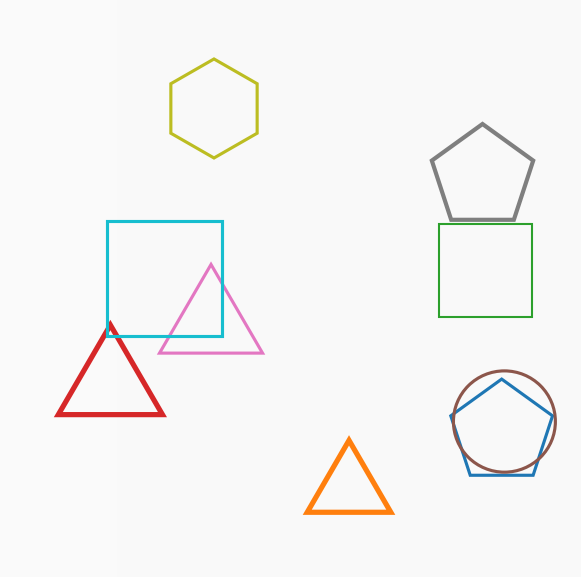[{"shape": "pentagon", "thickness": 1.5, "radius": 0.46, "center": [0.863, 0.251]}, {"shape": "triangle", "thickness": 2.5, "radius": 0.42, "center": [0.6, 0.154]}, {"shape": "square", "thickness": 1, "radius": 0.4, "center": [0.835, 0.531]}, {"shape": "triangle", "thickness": 2.5, "radius": 0.52, "center": [0.19, 0.333]}, {"shape": "circle", "thickness": 1.5, "radius": 0.44, "center": [0.868, 0.269]}, {"shape": "triangle", "thickness": 1.5, "radius": 0.51, "center": [0.363, 0.439]}, {"shape": "pentagon", "thickness": 2, "radius": 0.46, "center": [0.83, 0.693]}, {"shape": "hexagon", "thickness": 1.5, "radius": 0.43, "center": [0.368, 0.811]}, {"shape": "square", "thickness": 1.5, "radius": 0.5, "center": [0.283, 0.517]}]